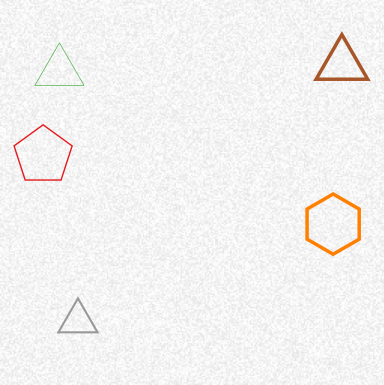[{"shape": "pentagon", "thickness": 1, "radius": 0.4, "center": [0.112, 0.597]}, {"shape": "triangle", "thickness": 0.5, "radius": 0.37, "center": [0.154, 0.815]}, {"shape": "hexagon", "thickness": 2.5, "radius": 0.39, "center": [0.865, 0.418]}, {"shape": "triangle", "thickness": 2.5, "radius": 0.39, "center": [0.888, 0.833]}, {"shape": "triangle", "thickness": 1.5, "radius": 0.29, "center": [0.203, 0.166]}]